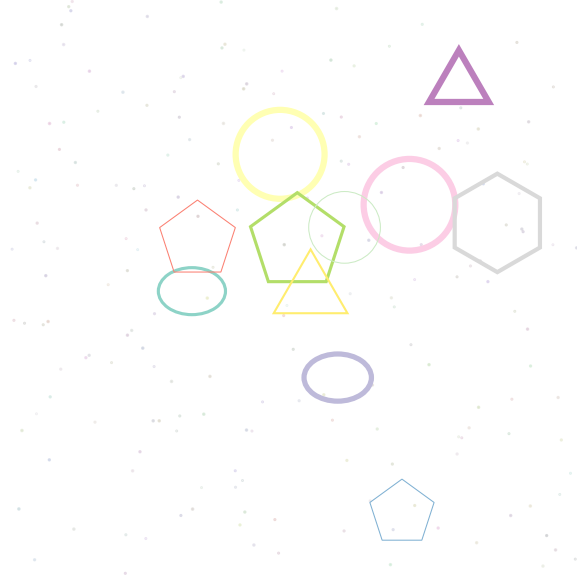[{"shape": "oval", "thickness": 1.5, "radius": 0.29, "center": [0.332, 0.495]}, {"shape": "circle", "thickness": 3, "radius": 0.38, "center": [0.485, 0.732]}, {"shape": "oval", "thickness": 2.5, "radius": 0.29, "center": [0.585, 0.345]}, {"shape": "pentagon", "thickness": 0.5, "radius": 0.34, "center": [0.342, 0.584]}, {"shape": "pentagon", "thickness": 0.5, "radius": 0.29, "center": [0.696, 0.111]}, {"shape": "pentagon", "thickness": 1.5, "radius": 0.43, "center": [0.515, 0.58]}, {"shape": "circle", "thickness": 3, "radius": 0.4, "center": [0.709, 0.645]}, {"shape": "hexagon", "thickness": 2, "radius": 0.43, "center": [0.861, 0.613]}, {"shape": "triangle", "thickness": 3, "radius": 0.3, "center": [0.795, 0.852]}, {"shape": "circle", "thickness": 0.5, "radius": 0.31, "center": [0.597, 0.605]}, {"shape": "triangle", "thickness": 1, "radius": 0.37, "center": [0.538, 0.494]}]